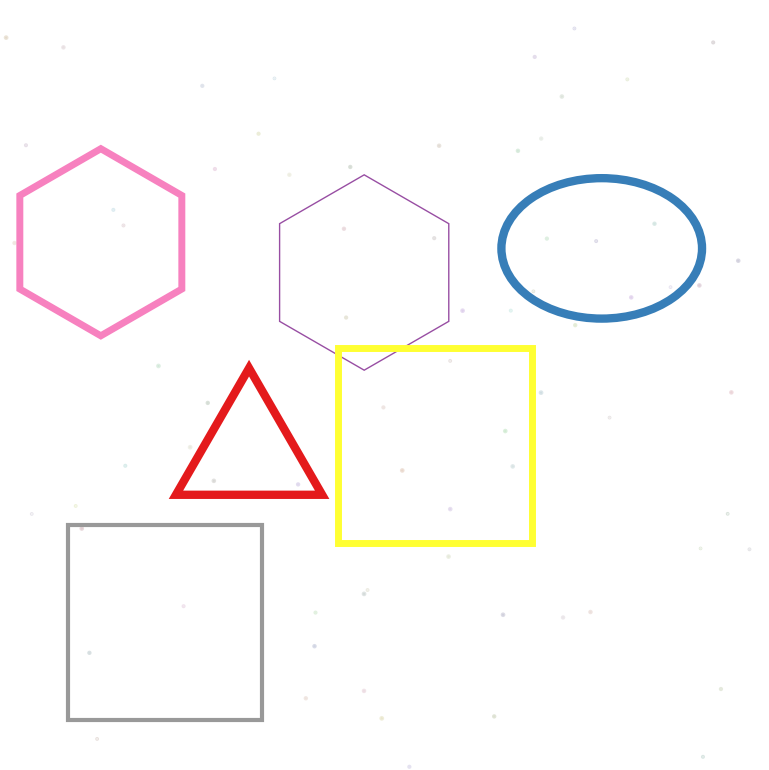[{"shape": "triangle", "thickness": 3, "radius": 0.55, "center": [0.323, 0.412]}, {"shape": "oval", "thickness": 3, "radius": 0.65, "center": [0.781, 0.677]}, {"shape": "hexagon", "thickness": 0.5, "radius": 0.63, "center": [0.473, 0.646]}, {"shape": "square", "thickness": 2.5, "radius": 0.63, "center": [0.565, 0.421]}, {"shape": "hexagon", "thickness": 2.5, "radius": 0.61, "center": [0.131, 0.685]}, {"shape": "square", "thickness": 1.5, "radius": 0.63, "center": [0.214, 0.192]}]